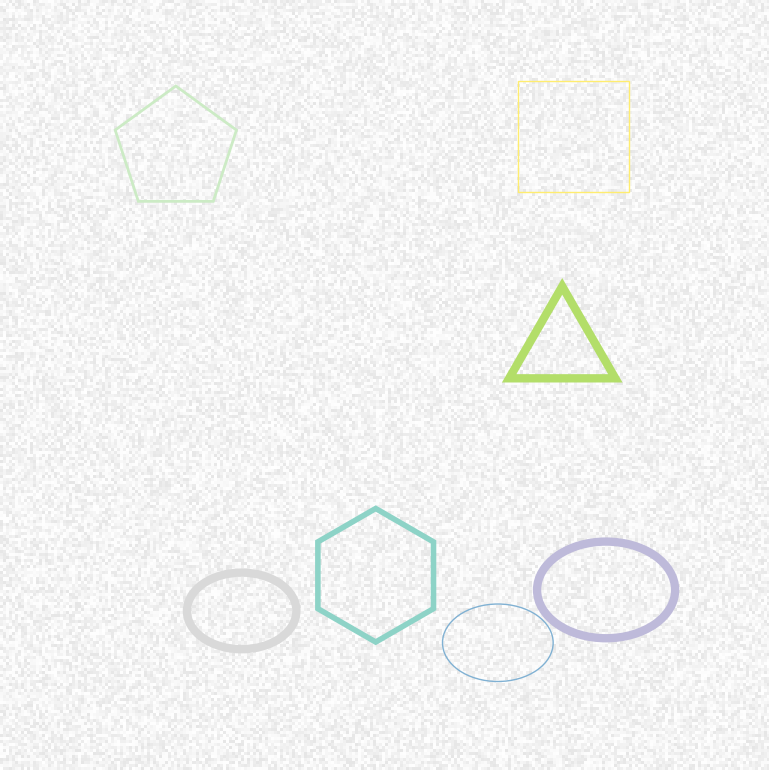[{"shape": "hexagon", "thickness": 2, "radius": 0.43, "center": [0.488, 0.253]}, {"shape": "oval", "thickness": 3, "radius": 0.45, "center": [0.787, 0.234]}, {"shape": "oval", "thickness": 0.5, "radius": 0.36, "center": [0.647, 0.165]}, {"shape": "triangle", "thickness": 3, "radius": 0.4, "center": [0.73, 0.548]}, {"shape": "oval", "thickness": 3, "radius": 0.36, "center": [0.314, 0.207]}, {"shape": "pentagon", "thickness": 1, "radius": 0.41, "center": [0.228, 0.805]}, {"shape": "square", "thickness": 0.5, "radius": 0.36, "center": [0.745, 0.822]}]